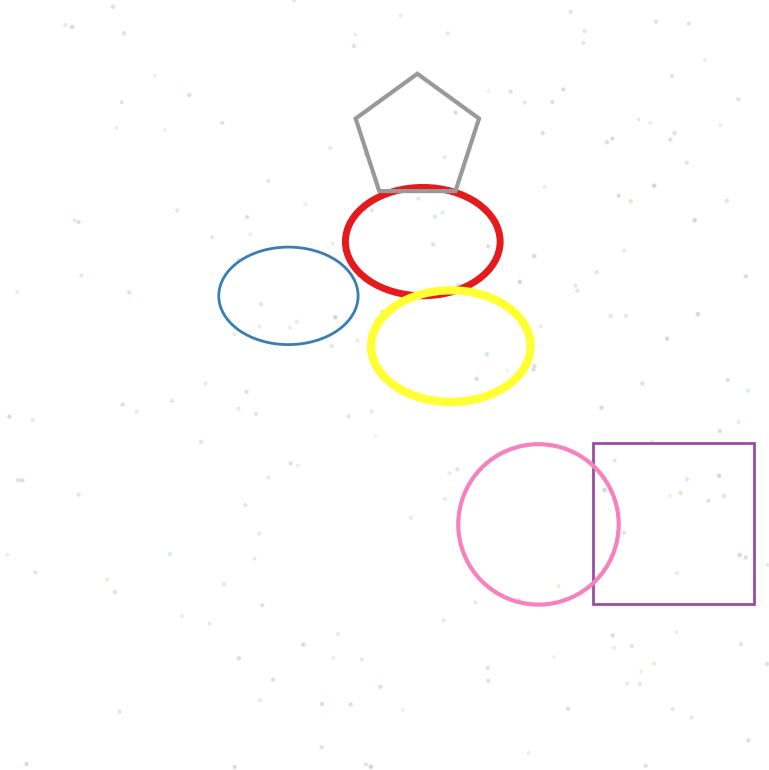[{"shape": "oval", "thickness": 2.5, "radius": 0.5, "center": [0.549, 0.686]}, {"shape": "oval", "thickness": 1, "radius": 0.45, "center": [0.375, 0.616]}, {"shape": "square", "thickness": 1, "radius": 0.52, "center": [0.875, 0.32]}, {"shape": "oval", "thickness": 3, "radius": 0.52, "center": [0.585, 0.55]}, {"shape": "circle", "thickness": 1.5, "radius": 0.52, "center": [0.699, 0.319]}, {"shape": "pentagon", "thickness": 1.5, "radius": 0.42, "center": [0.542, 0.82]}]